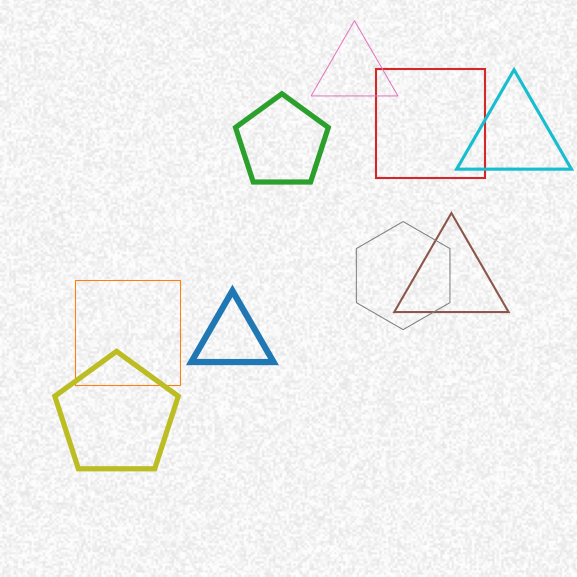[{"shape": "triangle", "thickness": 3, "radius": 0.41, "center": [0.402, 0.413]}, {"shape": "square", "thickness": 0.5, "radius": 0.45, "center": [0.221, 0.423]}, {"shape": "pentagon", "thickness": 2.5, "radius": 0.42, "center": [0.488, 0.752]}, {"shape": "square", "thickness": 1, "radius": 0.47, "center": [0.746, 0.785]}, {"shape": "triangle", "thickness": 1, "radius": 0.57, "center": [0.782, 0.516]}, {"shape": "triangle", "thickness": 0.5, "radius": 0.43, "center": [0.614, 0.876]}, {"shape": "hexagon", "thickness": 0.5, "radius": 0.47, "center": [0.698, 0.522]}, {"shape": "pentagon", "thickness": 2.5, "radius": 0.56, "center": [0.202, 0.278]}, {"shape": "triangle", "thickness": 1.5, "radius": 0.57, "center": [0.89, 0.764]}]